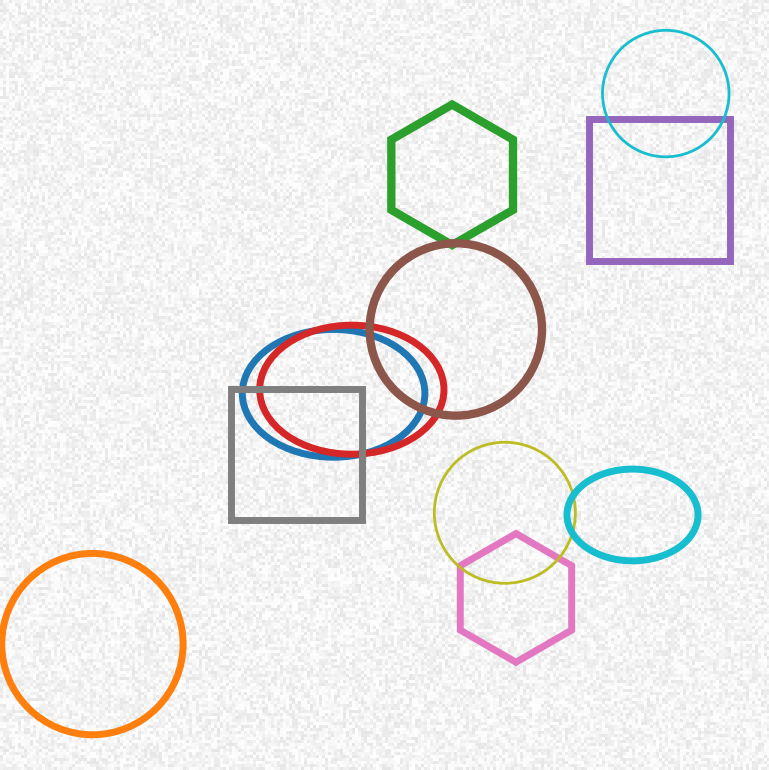[{"shape": "oval", "thickness": 2.5, "radius": 0.59, "center": [0.433, 0.489]}, {"shape": "circle", "thickness": 2.5, "radius": 0.59, "center": [0.12, 0.164]}, {"shape": "hexagon", "thickness": 3, "radius": 0.46, "center": [0.587, 0.773]}, {"shape": "oval", "thickness": 2.5, "radius": 0.6, "center": [0.457, 0.494]}, {"shape": "square", "thickness": 2.5, "radius": 0.46, "center": [0.856, 0.753]}, {"shape": "circle", "thickness": 3, "radius": 0.56, "center": [0.592, 0.572]}, {"shape": "hexagon", "thickness": 2.5, "radius": 0.42, "center": [0.67, 0.224]}, {"shape": "square", "thickness": 2.5, "radius": 0.43, "center": [0.386, 0.41]}, {"shape": "circle", "thickness": 1, "radius": 0.46, "center": [0.656, 0.334]}, {"shape": "oval", "thickness": 2.5, "radius": 0.43, "center": [0.821, 0.331]}, {"shape": "circle", "thickness": 1, "radius": 0.41, "center": [0.865, 0.878]}]